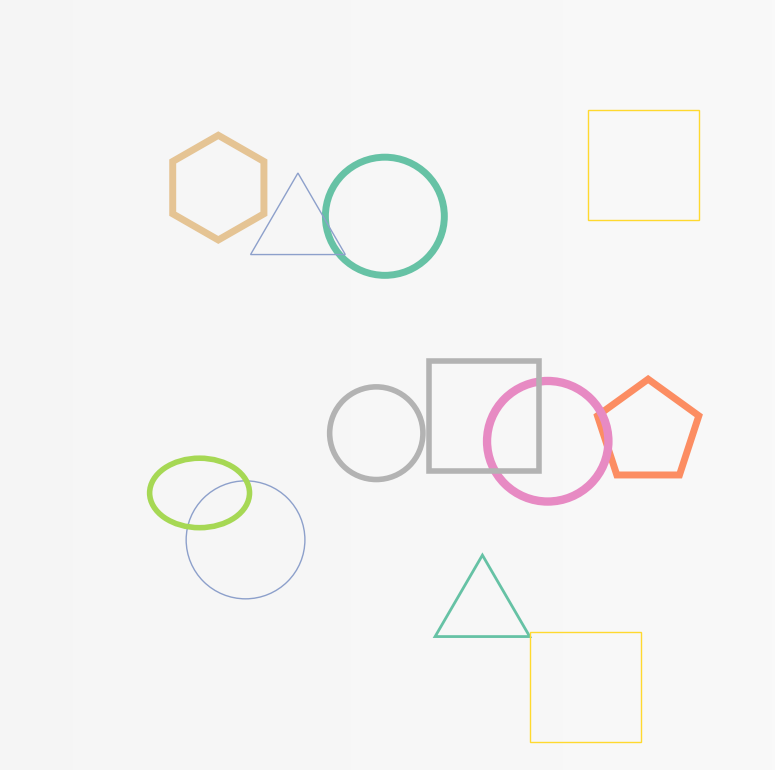[{"shape": "triangle", "thickness": 1, "radius": 0.35, "center": [0.622, 0.209]}, {"shape": "circle", "thickness": 2.5, "radius": 0.38, "center": [0.497, 0.719]}, {"shape": "pentagon", "thickness": 2.5, "radius": 0.34, "center": [0.836, 0.439]}, {"shape": "triangle", "thickness": 0.5, "radius": 0.35, "center": [0.384, 0.705]}, {"shape": "circle", "thickness": 0.5, "radius": 0.38, "center": [0.317, 0.299]}, {"shape": "circle", "thickness": 3, "radius": 0.39, "center": [0.707, 0.427]}, {"shape": "oval", "thickness": 2, "radius": 0.32, "center": [0.258, 0.36]}, {"shape": "square", "thickness": 0.5, "radius": 0.36, "center": [0.831, 0.785]}, {"shape": "square", "thickness": 0.5, "radius": 0.36, "center": [0.755, 0.108]}, {"shape": "hexagon", "thickness": 2.5, "radius": 0.34, "center": [0.282, 0.756]}, {"shape": "circle", "thickness": 2, "radius": 0.3, "center": [0.486, 0.437]}, {"shape": "square", "thickness": 2, "radius": 0.36, "center": [0.625, 0.46]}]